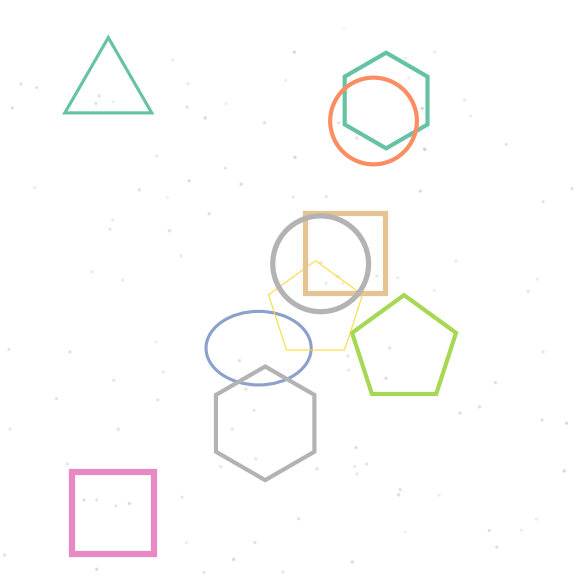[{"shape": "hexagon", "thickness": 2, "radius": 0.41, "center": [0.669, 0.825]}, {"shape": "triangle", "thickness": 1.5, "radius": 0.43, "center": [0.188, 0.847]}, {"shape": "circle", "thickness": 2, "radius": 0.38, "center": [0.647, 0.79]}, {"shape": "oval", "thickness": 1.5, "radius": 0.46, "center": [0.448, 0.396]}, {"shape": "square", "thickness": 3, "radius": 0.36, "center": [0.195, 0.111]}, {"shape": "pentagon", "thickness": 2, "radius": 0.47, "center": [0.7, 0.394]}, {"shape": "pentagon", "thickness": 0.5, "radius": 0.43, "center": [0.546, 0.462]}, {"shape": "square", "thickness": 2.5, "radius": 0.35, "center": [0.597, 0.56]}, {"shape": "hexagon", "thickness": 2, "radius": 0.49, "center": [0.459, 0.266]}, {"shape": "circle", "thickness": 2.5, "radius": 0.41, "center": [0.555, 0.542]}]